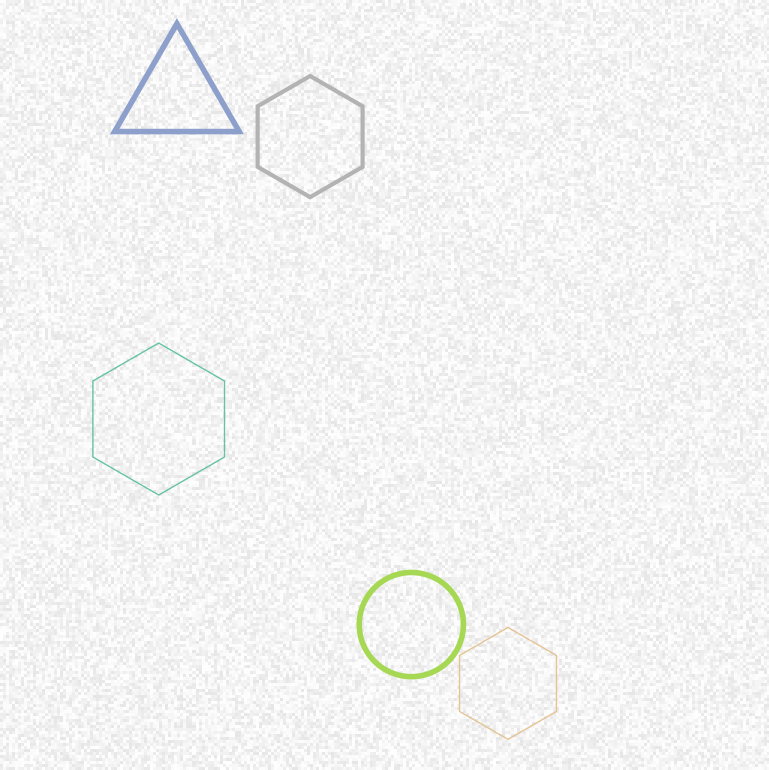[{"shape": "hexagon", "thickness": 0.5, "radius": 0.49, "center": [0.206, 0.456]}, {"shape": "triangle", "thickness": 2, "radius": 0.47, "center": [0.23, 0.876]}, {"shape": "circle", "thickness": 2, "radius": 0.34, "center": [0.534, 0.189]}, {"shape": "hexagon", "thickness": 0.5, "radius": 0.36, "center": [0.66, 0.112]}, {"shape": "hexagon", "thickness": 1.5, "radius": 0.39, "center": [0.403, 0.823]}]